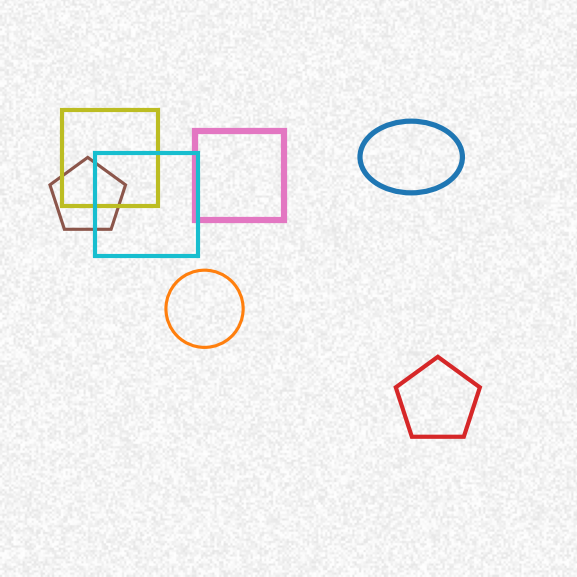[{"shape": "oval", "thickness": 2.5, "radius": 0.44, "center": [0.712, 0.727]}, {"shape": "circle", "thickness": 1.5, "radius": 0.33, "center": [0.354, 0.464]}, {"shape": "pentagon", "thickness": 2, "radius": 0.38, "center": [0.758, 0.305]}, {"shape": "pentagon", "thickness": 1.5, "radius": 0.34, "center": [0.152, 0.658]}, {"shape": "square", "thickness": 3, "radius": 0.38, "center": [0.415, 0.695]}, {"shape": "square", "thickness": 2, "radius": 0.42, "center": [0.19, 0.725]}, {"shape": "square", "thickness": 2, "radius": 0.44, "center": [0.254, 0.645]}]